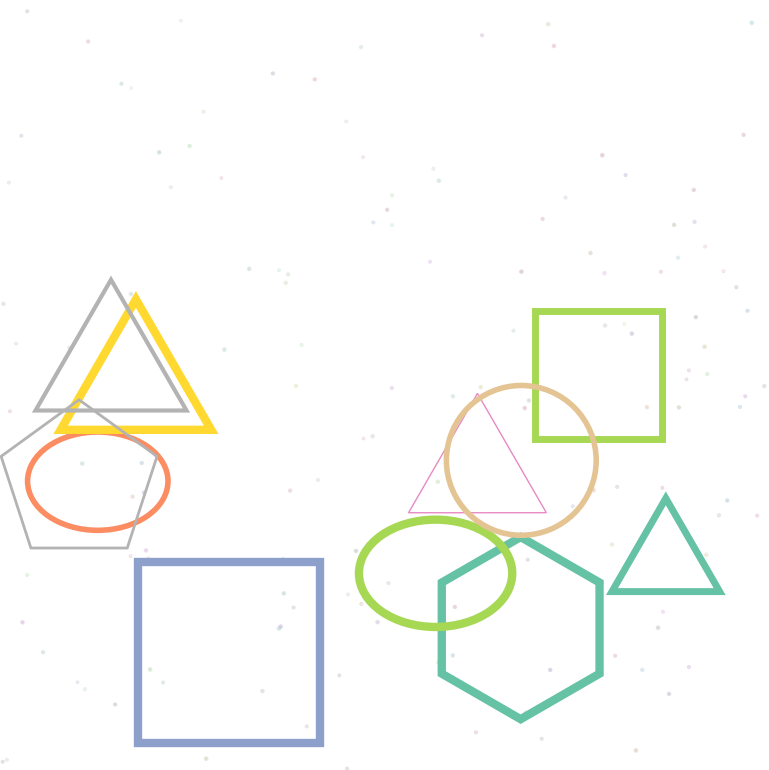[{"shape": "triangle", "thickness": 2.5, "radius": 0.4, "center": [0.865, 0.272]}, {"shape": "hexagon", "thickness": 3, "radius": 0.59, "center": [0.676, 0.184]}, {"shape": "oval", "thickness": 2, "radius": 0.46, "center": [0.127, 0.375]}, {"shape": "square", "thickness": 3, "radius": 0.59, "center": [0.297, 0.153]}, {"shape": "triangle", "thickness": 0.5, "radius": 0.52, "center": [0.62, 0.386]}, {"shape": "oval", "thickness": 3, "radius": 0.5, "center": [0.566, 0.255]}, {"shape": "square", "thickness": 2.5, "radius": 0.41, "center": [0.777, 0.513]}, {"shape": "triangle", "thickness": 3, "radius": 0.56, "center": [0.177, 0.498]}, {"shape": "circle", "thickness": 2, "radius": 0.49, "center": [0.677, 0.402]}, {"shape": "pentagon", "thickness": 1, "radius": 0.53, "center": [0.103, 0.374]}, {"shape": "triangle", "thickness": 1.5, "radius": 0.57, "center": [0.144, 0.524]}]